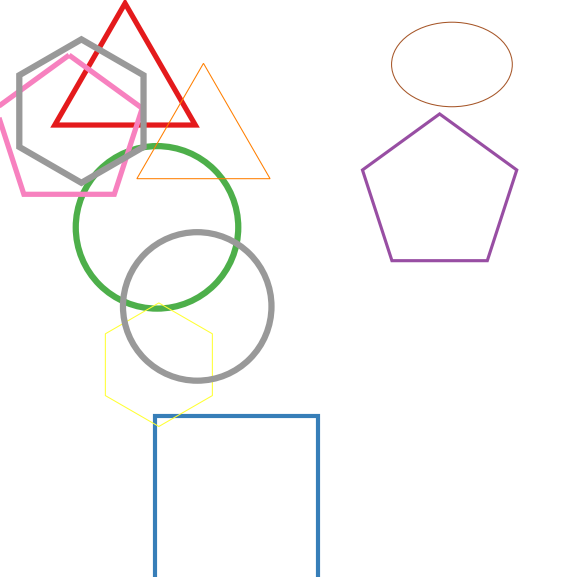[{"shape": "triangle", "thickness": 2.5, "radius": 0.7, "center": [0.217, 0.853]}, {"shape": "square", "thickness": 2, "radius": 0.71, "center": [0.41, 0.137]}, {"shape": "circle", "thickness": 3, "radius": 0.7, "center": [0.272, 0.605]}, {"shape": "pentagon", "thickness": 1.5, "radius": 0.7, "center": [0.761, 0.661]}, {"shape": "triangle", "thickness": 0.5, "radius": 0.67, "center": [0.352, 0.756]}, {"shape": "hexagon", "thickness": 0.5, "radius": 0.53, "center": [0.275, 0.368]}, {"shape": "oval", "thickness": 0.5, "radius": 0.52, "center": [0.783, 0.887]}, {"shape": "pentagon", "thickness": 2.5, "radius": 0.67, "center": [0.12, 0.77]}, {"shape": "circle", "thickness": 3, "radius": 0.64, "center": [0.342, 0.469]}, {"shape": "hexagon", "thickness": 3, "radius": 0.62, "center": [0.141, 0.807]}]